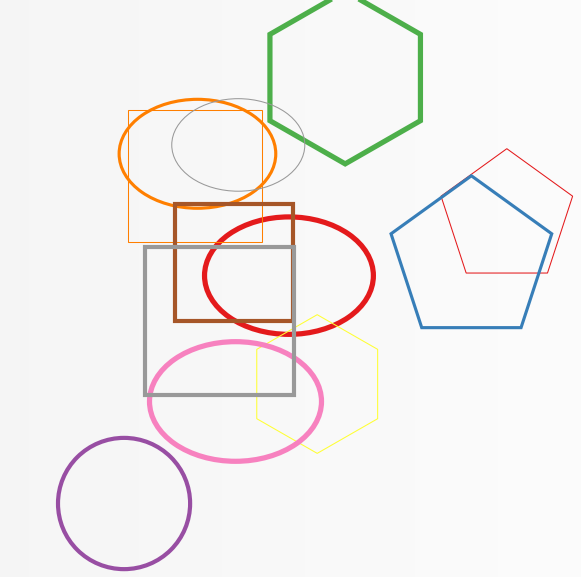[{"shape": "oval", "thickness": 2.5, "radius": 0.73, "center": [0.497, 0.522]}, {"shape": "pentagon", "thickness": 0.5, "radius": 0.6, "center": [0.872, 0.623]}, {"shape": "pentagon", "thickness": 1.5, "radius": 0.73, "center": [0.811, 0.549]}, {"shape": "hexagon", "thickness": 2.5, "radius": 0.75, "center": [0.594, 0.865]}, {"shape": "circle", "thickness": 2, "radius": 0.57, "center": [0.213, 0.127]}, {"shape": "oval", "thickness": 1.5, "radius": 0.67, "center": [0.34, 0.733]}, {"shape": "square", "thickness": 0.5, "radius": 0.58, "center": [0.335, 0.694]}, {"shape": "hexagon", "thickness": 0.5, "radius": 0.6, "center": [0.546, 0.334]}, {"shape": "square", "thickness": 2, "radius": 0.51, "center": [0.403, 0.544]}, {"shape": "oval", "thickness": 2.5, "radius": 0.74, "center": [0.405, 0.304]}, {"shape": "oval", "thickness": 0.5, "radius": 0.57, "center": [0.41, 0.748]}, {"shape": "square", "thickness": 2, "radius": 0.64, "center": [0.377, 0.443]}]